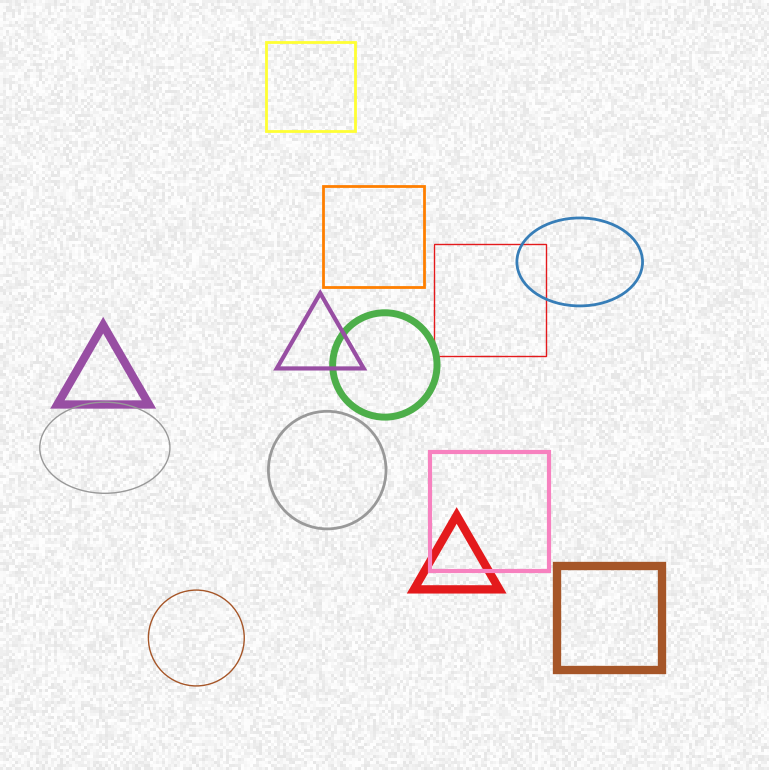[{"shape": "triangle", "thickness": 3, "radius": 0.32, "center": [0.593, 0.267]}, {"shape": "square", "thickness": 0.5, "radius": 0.36, "center": [0.636, 0.61]}, {"shape": "oval", "thickness": 1, "radius": 0.41, "center": [0.753, 0.66]}, {"shape": "circle", "thickness": 2.5, "radius": 0.34, "center": [0.5, 0.526]}, {"shape": "triangle", "thickness": 1.5, "radius": 0.33, "center": [0.416, 0.554]}, {"shape": "triangle", "thickness": 3, "radius": 0.34, "center": [0.134, 0.509]}, {"shape": "square", "thickness": 1, "radius": 0.33, "center": [0.485, 0.693]}, {"shape": "square", "thickness": 1, "radius": 0.29, "center": [0.403, 0.888]}, {"shape": "square", "thickness": 3, "radius": 0.34, "center": [0.791, 0.198]}, {"shape": "circle", "thickness": 0.5, "radius": 0.31, "center": [0.255, 0.171]}, {"shape": "square", "thickness": 1.5, "radius": 0.39, "center": [0.636, 0.336]}, {"shape": "oval", "thickness": 0.5, "radius": 0.42, "center": [0.136, 0.419]}, {"shape": "circle", "thickness": 1, "radius": 0.38, "center": [0.425, 0.389]}]